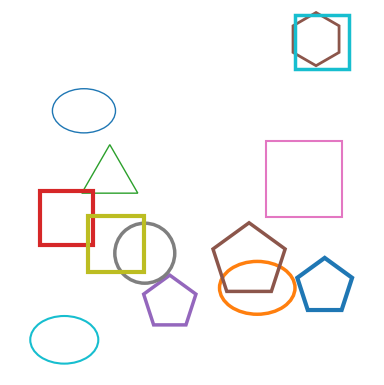[{"shape": "pentagon", "thickness": 3, "radius": 0.37, "center": [0.843, 0.255]}, {"shape": "oval", "thickness": 1, "radius": 0.41, "center": [0.218, 0.712]}, {"shape": "oval", "thickness": 2.5, "radius": 0.49, "center": [0.668, 0.252]}, {"shape": "triangle", "thickness": 1, "radius": 0.42, "center": [0.285, 0.54]}, {"shape": "square", "thickness": 3, "radius": 0.35, "center": [0.173, 0.434]}, {"shape": "pentagon", "thickness": 2.5, "radius": 0.36, "center": [0.441, 0.214]}, {"shape": "hexagon", "thickness": 2, "radius": 0.35, "center": [0.821, 0.898]}, {"shape": "pentagon", "thickness": 2.5, "radius": 0.49, "center": [0.647, 0.323]}, {"shape": "square", "thickness": 1.5, "radius": 0.49, "center": [0.79, 0.535]}, {"shape": "circle", "thickness": 2.5, "radius": 0.39, "center": [0.376, 0.342]}, {"shape": "square", "thickness": 3, "radius": 0.36, "center": [0.301, 0.366]}, {"shape": "oval", "thickness": 1.5, "radius": 0.44, "center": [0.167, 0.117]}, {"shape": "square", "thickness": 2.5, "radius": 0.35, "center": [0.836, 0.891]}]